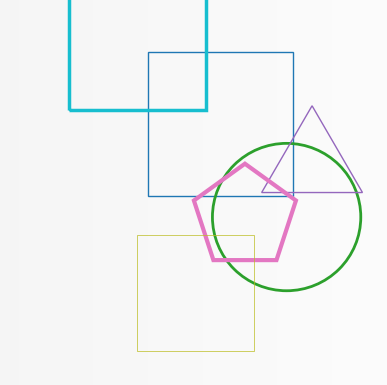[{"shape": "square", "thickness": 1, "radius": 0.93, "center": [0.569, 0.678]}, {"shape": "circle", "thickness": 2, "radius": 0.96, "center": [0.74, 0.436]}, {"shape": "triangle", "thickness": 1, "radius": 0.75, "center": [0.805, 0.575]}, {"shape": "pentagon", "thickness": 3, "radius": 0.69, "center": [0.632, 0.436]}, {"shape": "square", "thickness": 0.5, "radius": 0.75, "center": [0.503, 0.239]}, {"shape": "square", "thickness": 2.5, "radius": 0.88, "center": [0.354, 0.891]}]